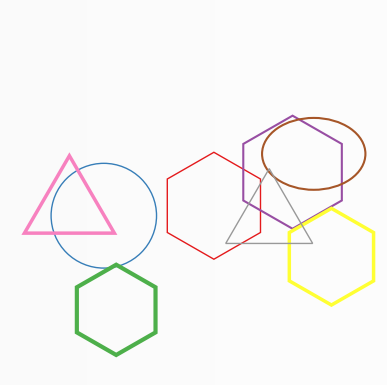[{"shape": "hexagon", "thickness": 1, "radius": 0.69, "center": [0.552, 0.466]}, {"shape": "circle", "thickness": 1, "radius": 0.68, "center": [0.268, 0.44]}, {"shape": "hexagon", "thickness": 3, "radius": 0.59, "center": [0.3, 0.195]}, {"shape": "hexagon", "thickness": 1.5, "radius": 0.73, "center": [0.755, 0.553]}, {"shape": "hexagon", "thickness": 2.5, "radius": 0.63, "center": [0.855, 0.333]}, {"shape": "oval", "thickness": 1.5, "radius": 0.67, "center": [0.81, 0.6]}, {"shape": "triangle", "thickness": 2.5, "radius": 0.67, "center": [0.179, 0.461]}, {"shape": "triangle", "thickness": 1, "radius": 0.65, "center": [0.695, 0.432]}]